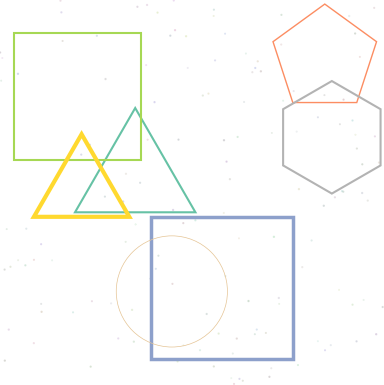[{"shape": "triangle", "thickness": 1.5, "radius": 0.9, "center": [0.351, 0.539]}, {"shape": "pentagon", "thickness": 1, "radius": 0.71, "center": [0.844, 0.848]}, {"shape": "square", "thickness": 2.5, "radius": 0.92, "center": [0.576, 0.253]}, {"shape": "square", "thickness": 1.5, "radius": 0.82, "center": [0.201, 0.75]}, {"shape": "triangle", "thickness": 3, "radius": 0.72, "center": [0.212, 0.508]}, {"shape": "circle", "thickness": 0.5, "radius": 0.72, "center": [0.446, 0.243]}, {"shape": "hexagon", "thickness": 1.5, "radius": 0.73, "center": [0.862, 0.643]}]